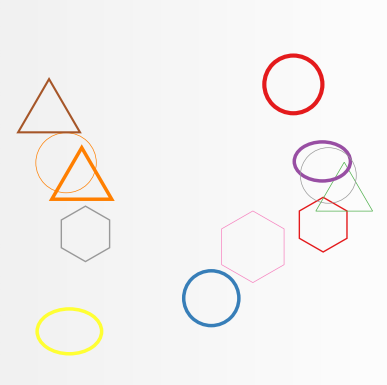[{"shape": "hexagon", "thickness": 1, "radius": 0.35, "center": [0.834, 0.416]}, {"shape": "circle", "thickness": 3, "radius": 0.37, "center": [0.757, 0.781]}, {"shape": "circle", "thickness": 2.5, "radius": 0.36, "center": [0.545, 0.225]}, {"shape": "triangle", "thickness": 0.5, "radius": 0.42, "center": [0.888, 0.494]}, {"shape": "oval", "thickness": 2.5, "radius": 0.36, "center": [0.832, 0.581]}, {"shape": "triangle", "thickness": 2.5, "radius": 0.45, "center": [0.211, 0.527]}, {"shape": "circle", "thickness": 0.5, "radius": 0.39, "center": [0.17, 0.577]}, {"shape": "oval", "thickness": 2.5, "radius": 0.42, "center": [0.179, 0.139]}, {"shape": "triangle", "thickness": 1.5, "radius": 0.46, "center": [0.127, 0.702]}, {"shape": "hexagon", "thickness": 0.5, "radius": 0.47, "center": [0.653, 0.359]}, {"shape": "circle", "thickness": 0.5, "radius": 0.36, "center": [0.847, 0.544]}, {"shape": "hexagon", "thickness": 1, "radius": 0.36, "center": [0.221, 0.393]}]